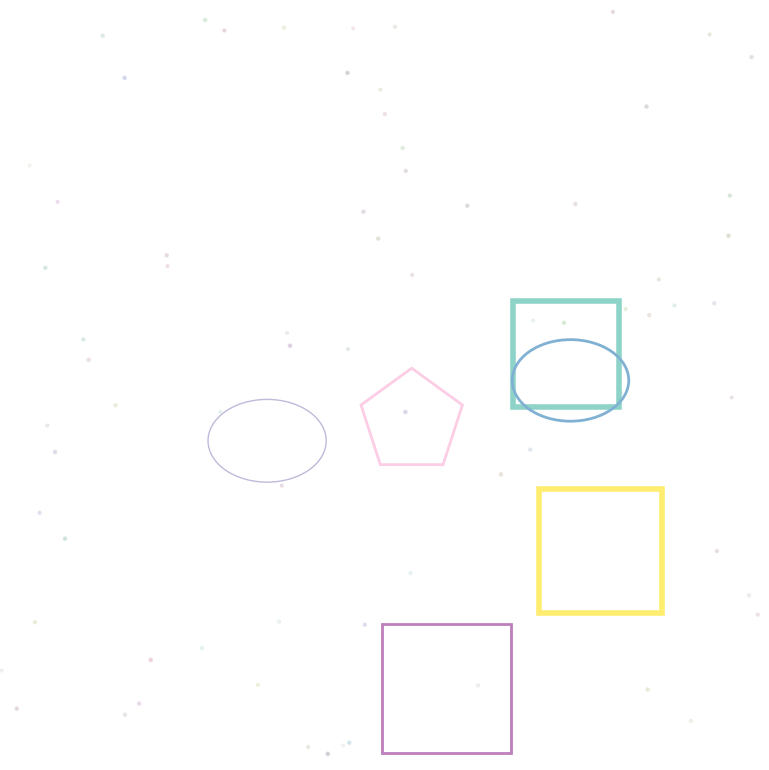[{"shape": "square", "thickness": 2, "radius": 0.34, "center": [0.735, 0.54]}, {"shape": "oval", "thickness": 0.5, "radius": 0.38, "center": [0.347, 0.428]}, {"shape": "oval", "thickness": 1, "radius": 0.38, "center": [0.741, 0.506]}, {"shape": "pentagon", "thickness": 1, "radius": 0.35, "center": [0.535, 0.453]}, {"shape": "square", "thickness": 1, "radius": 0.42, "center": [0.58, 0.106]}, {"shape": "square", "thickness": 2, "radius": 0.4, "center": [0.78, 0.285]}]